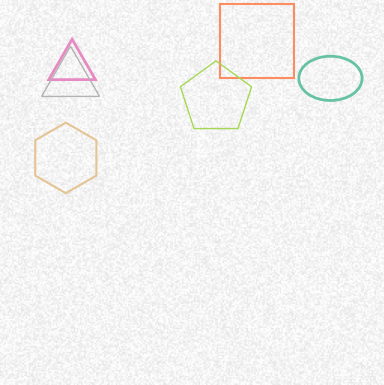[{"shape": "oval", "thickness": 2, "radius": 0.41, "center": [0.858, 0.796]}, {"shape": "square", "thickness": 1.5, "radius": 0.48, "center": [0.668, 0.893]}, {"shape": "triangle", "thickness": 2, "radius": 0.35, "center": [0.187, 0.828]}, {"shape": "pentagon", "thickness": 1, "radius": 0.49, "center": [0.561, 0.745]}, {"shape": "hexagon", "thickness": 1.5, "radius": 0.46, "center": [0.171, 0.59]}, {"shape": "triangle", "thickness": 1, "radius": 0.43, "center": [0.183, 0.793]}]